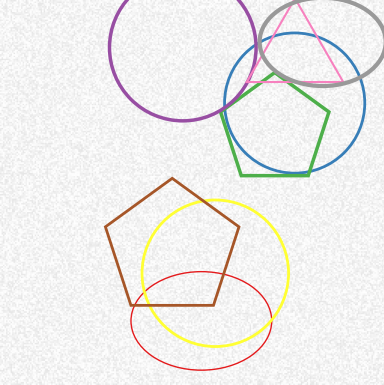[{"shape": "oval", "thickness": 1, "radius": 0.91, "center": [0.523, 0.166]}, {"shape": "circle", "thickness": 2, "radius": 0.91, "center": [0.765, 0.732]}, {"shape": "pentagon", "thickness": 2.5, "radius": 0.74, "center": [0.714, 0.664]}, {"shape": "circle", "thickness": 2.5, "radius": 0.95, "center": [0.475, 0.877]}, {"shape": "circle", "thickness": 2, "radius": 0.95, "center": [0.559, 0.29]}, {"shape": "pentagon", "thickness": 2, "radius": 0.91, "center": [0.447, 0.354]}, {"shape": "triangle", "thickness": 1.5, "radius": 0.72, "center": [0.766, 0.859]}, {"shape": "oval", "thickness": 3, "radius": 0.82, "center": [0.838, 0.891]}]